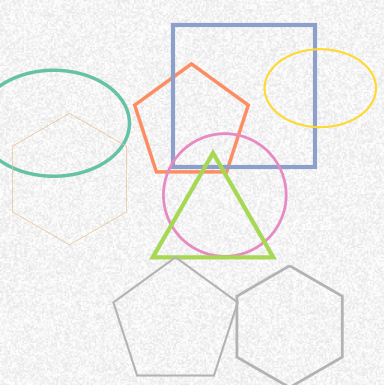[{"shape": "oval", "thickness": 2.5, "radius": 0.98, "center": [0.14, 0.68]}, {"shape": "pentagon", "thickness": 2.5, "radius": 0.78, "center": [0.497, 0.679]}, {"shape": "square", "thickness": 3, "radius": 0.92, "center": [0.635, 0.751]}, {"shape": "circle", "thickness": 2, "radius": 0.8, "center": [0.584, 0.493]}, {"shape": "triangle", "thickness": 3, "radius": 0.9, "center": [0.553, 0.422]}, {"shape": "oval", "thickness": 1.5, "radius": 0.72, "center": [0.832, 0.771]}, {"shape": "hexagon", "thickness": 0.5, "radius": 0.85, "center": [0.18, 0.535]}, {"shape": "pentagon", "thickness": 1.5, "radius": 0.85, "center": [0.456, 0.162]}, {"shape": "hexagon", "thickness": 2, "radius": 0.79, "center": [0.752, 0.152]}]